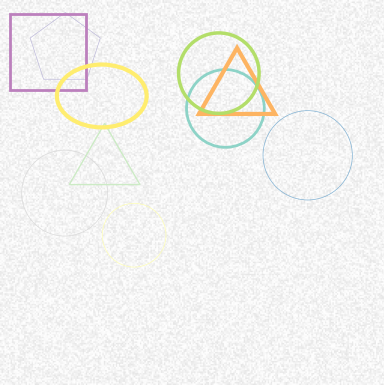[{"shape": "circle", "thickness": 2, "radius": 0.5, "center": [0.585, 0.718]}, {"shape": "circle", "thickness": 0.5, "radius": 0.41, "center": [0.348, 0.389]}, {"shape": "pentagon", "thickness": 0.5, "radius": 0.48, "center": [0.169, 0.872]}, {"shape": "circle", "thickness": 0.5, "radius": 0.58, "center": [0.799, 0.597]}, {"shape": "triangle", "thickness": 3, "radius": 0.57, "center": [0.616, 0.761]}, {"shape": "circle", "thickness": 2.5, "radius": 0.52, "center": [0.568, 0.81]}, {"shape": "circle", "thickness": 0.5, "radius": 0.56, "center": [0.168, 0.498]}, {"shape": "square", "thickness": 2, "radius": 0.49, "center": [0.125, 0.865]}, {"shape": "triangle", "thickness": 1, "radius": 0.53, "center": [0.272, 0.574]}, {"shape": "oval", "thickness": 3, "radius": 0.58, "center": [0.264, 0.751]}]